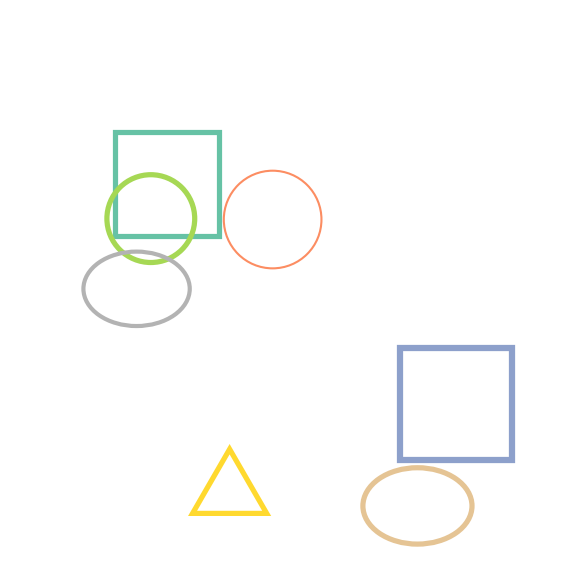[{"shape": "square", "thickness": 2.5, "radius": 0.45, "center": [0.289, 0.681]}, {"shape": "circle", "thickness": 1, "radius": 0.42, "center": [0.472, 0.619]}, {"shape": "square", "thickness": 3, "radius": 0.48, "center": [0.79, 0.299]}, {"shape": "circle", "thickness": 2.5, "radius": 0.38, "center": [0.261, 0.621]}, {"shape": "triangle", "thickness": 2.5, "radius": 0.37, "center": [0.398, 0.147]}, {"shape": "oval", "thickness": 2.5, "radius": 0.47, "center": [0.723, 0.123]}, {"shape": "oval", "thickness": 2, "radius": 0.46, "center": [0.237, 0.499]}]